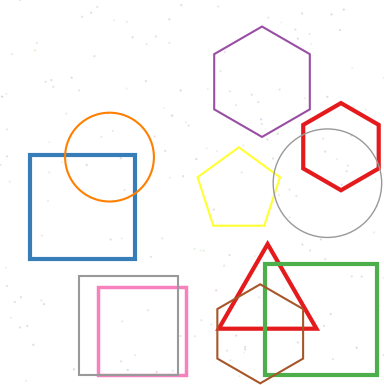[{"shape": "hexagon", "thickness": 3, "radius": 0.57, "center": [0.886, 0.619]}, {"shape": "triangle", "thickness": 3, "radius": 0.73, "center": [0.695, 0.219]}, {"shape": "square", "thickness": 3, "radius": 0.68, "center": [0.214, 0.463]}, {"shape": "square", "thickness": 3, "radius": 0.72, "center": [0.833, 0.17]}, {"shape": "hexagon", "thickness": 1.5, "radius": 0.72, "center": [0.681, 0.788]}, {"shape": "circle", "thickness": 1.5, "radius": 0.58, "center": [0.284, 0.592]}, {"shape": "pentagon", "thickness": 1.5, "radius": 0.56, "center": [0.62, 0.505]}, {"shape": "hexagon", "thickness": 1.5, "radius": 0.64, "center": [0.676, 0.133]}, {"shape": "square", "thickness": 2.5, "radius": 0.57, "center": [0.368, 0.14]}, {"shape": "circle", "thickness": 1, "radius": 0.7, "center": [0.85, 0.524]}, {"shape": "square", "thickness": 1.5, "radius": 0.64, "center": [0.334, 0.156]}]